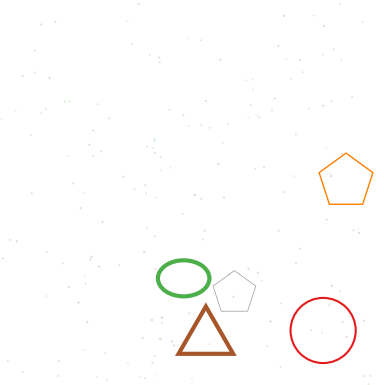[{"shape": "circle", "thickness": 1.5, "radius": 0.42, "center": [0.839, 0.142]}, {"shape": "oval", "thickness": 3, "radius": 0.33, "center": [0.477, 0.277]}, {"shape": "pentagon", "thickness": 1, "radius": 0.37, "center": [0.899, 0.529]}, {"shape": "triangle", "thickness": 3, "radius": 0.41, "center": [0.535, 0.122]}, {"shape": "pentagon", "thickness": 0.5, "radius": 0.29, "center": [0.609, 0.239]}]